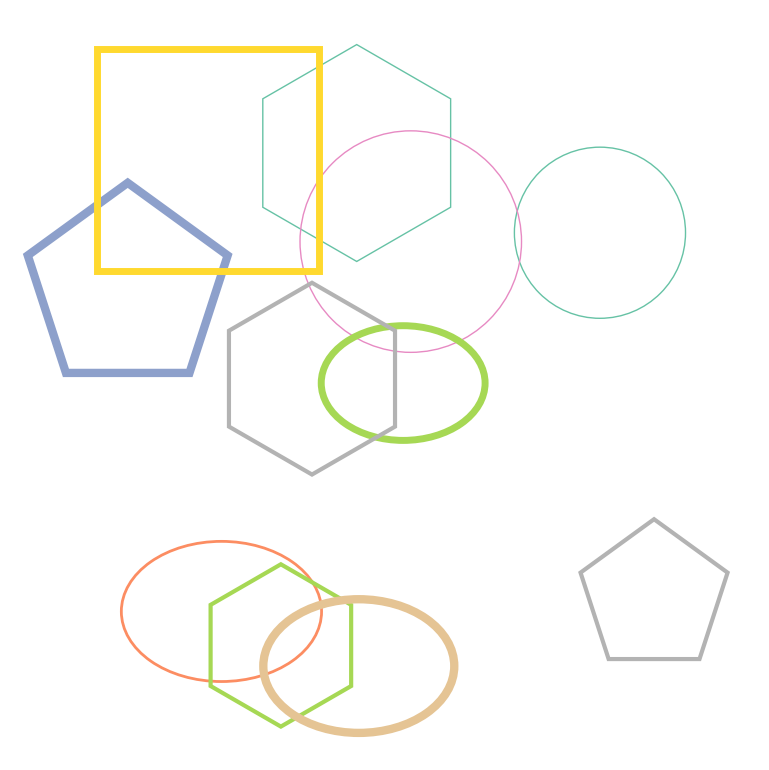[{"shape": "hexagon", "thickness": 0.5, "radius": 0.7, "center": [0.463, 0.801]}, {"shape": "circle", "thickness": 0.5, "radius": 0.56, "center": [0.779, 0.698]}, {"shape": "oval", "thickness": 1, "radius": 0.65, "center": [0.288, 0.206]}, {"shape": "pentagon", "thickness": 3, "radius": 0.68, "center": [0.166, 0.626]}, {"shape": "circle", "thickness": 0.5, "radius": 0.72, "center": [0.533, 0.686]}, {"shape": "hexagon", "thickness": 1.5, "radius": 0.53, "center": [0.365, 0.162]}, {"shape": "oval", "thickness": 2.5, "radius": 0.53, "center": [0.524, 0.503]}, {"shape": "square", "thickness": 2.5, "radius": 0.72, "center": [0.271, 0.792]}, {"shape": "oval", "thickness": 3, "radius": 0.62, "center": [0.466, 0.135]}, {"shape": "pentagon", "thickness": 1.5, "radius": 0.5, "center": [0.849, 0.225]}, {"shape": "hexagon", "thickness": 1.5, "radius": 0.62, "center": [0.405, 0.508]}]